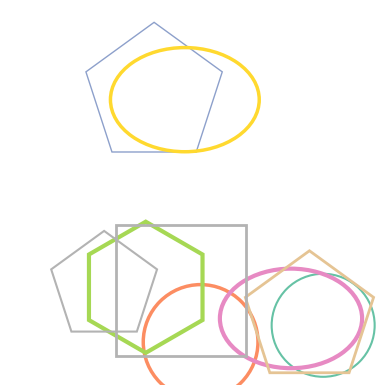[{"shape": "circle", "thickness": 1.5, "radius": 0.67, "center": [0.839, 0.155]}, {"shape": "circle", "thickness": 2.5, "radius": 0.74, "center": [0.521, 0.112]}, {"shape": "pentagon", "thickness": 1, "radius": 0.93, "center": [0.4, 0.756]}, {"shape": "oval", "thickness": 3, "radius": 0.92, "center": [0.756, 0.173]}, {"shape": "hexagon", "thickness": 3, "radius": 0.85, "center": [0.379, 0.254]}, {"shape": "oval", "thickness": 2.5, "radius": 0.97, "center": [0.48, 0.741]}, {"shape": "pentagon", "thickness": 2, "radius": 0.88, "center": [0.804, 0.173]}, {"shape": "square", "thickness": 2, "radius": 0.85, "center": [0.47, 0.246]}, {"shape": "pentagon", "thickness": 1.5, "radius": 0.72, "center": [0.27, 0.256]}]